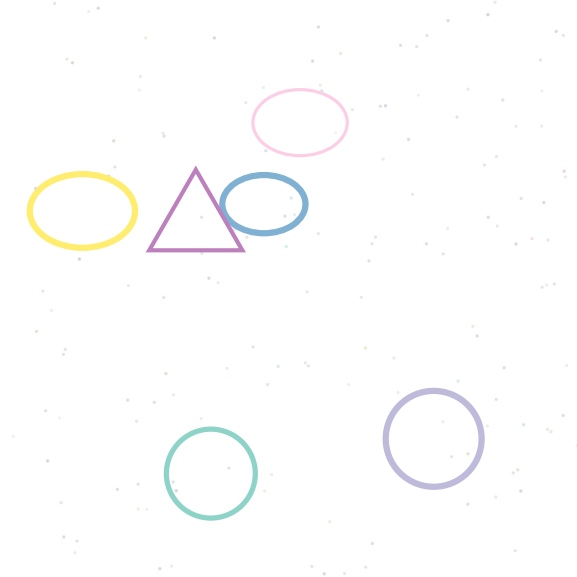[{"shape": "circle", "thickness": 2.5, "radius": 0.38, "center": [0.365, 0.179]}, {"shape": "circle", "thickness": 3, "radius": 0.42, "center": [0.751, 0.239]}, {"shape": "oval", "thickness": 3, "radius": 0.36, "center": [0.457, 0.646]}, {"shape": "oval", "thickness": 1.5, "radius": 0.41, "center": [0.52, 0.787]}, {"shape": "triangle", "thickness": 2, "radius": 0.47, "center": [0.339, 0.612]}, {"shape": "oval", "thickness": 3, "radius": 0.46, "center": [0.143, 0.634]}]